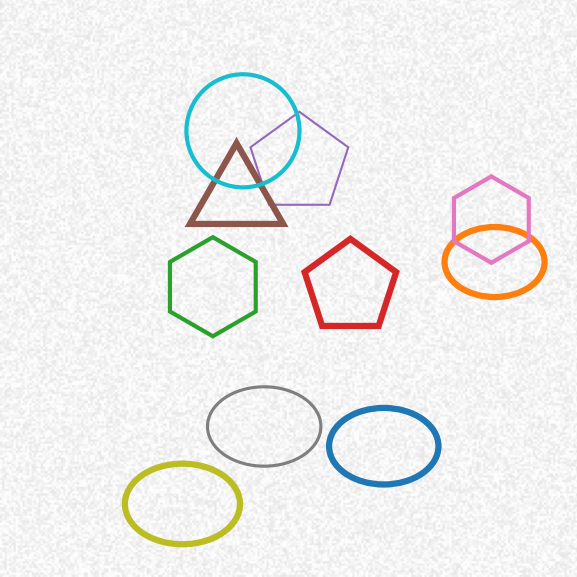[{"shape": "oval", "thickness": 3, "radius": 0.47, "center": [0.665, 0.226]}, {"shape": "oval", "thickness": 3, "radius": 0.43, "center": [0.856, 0.545]}, {"shape": "hexagon", "thickness": 2, "radius": 0.43, "center": [0.369, 0.503]}, {"shape": "pentagon", "thickness": 3, "radius": 0.42, "center": [0.607, 0.502]}, {"shape": "pentagon", "thickness": 1, "radius": 0.45, "center": [0.518, 0.717]}, {"shape": "triangle", "thickness": 3, "radius": 0.47, "center": [0.41, 0.658]}, {"shape": "hexagon", "thickness": 2, "radius": 0.37, "center": [0.851, 0.619]}, {"shape": "oval", "thickness": 1.5, "radius": 0.49, "center": [0.457, 0.261]}, {"shape": "oval", "thickness": 3, "radius": 0.5, "center": [0.316, 0.126]}, {"shape": "circle", "thickness": 2, "radius": 0.49, "center": [0.421, 0.773]}]